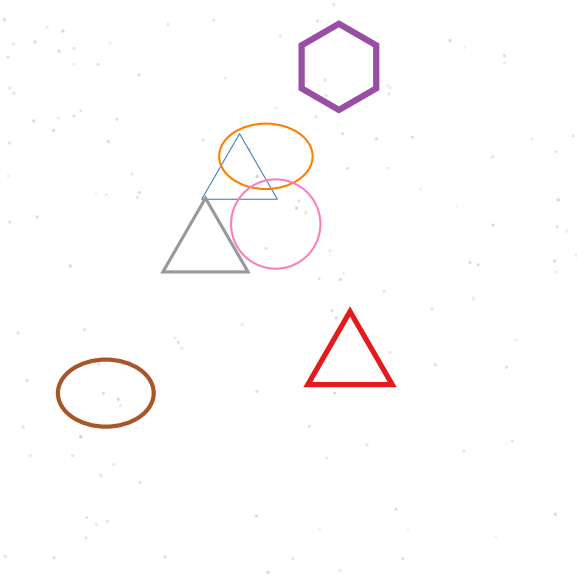[{"shape": "triangle", "thickness": 2.5, "radius": 0.42, "center": [0.606, 0.375]}, {"shape": "triangle", "thickness": 0.5, "radius": 0.38, "center": [0.415, 0.692]}, {"shape": "hexagon", "thickness": 3, "radius": 0.37, "center": [0.587, 0.883]}, {"shape": "oval", "thickness": 1, "radius": 0.4, "center": [0.46, 0.728]}, {"shape": "oval", "thickness": 2, "radius": 0.41, "center": [0.183, 0.318]}, {"shape": "circle", "thickness": 1, "radius": 0.39, "center": [0.477, 0.611]}, {"shape": "triangle", "thickness": 1.5, "radius": 0.43, "center": [0.356, 0.571]}]